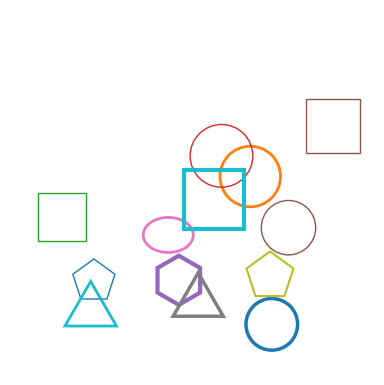[{"shape": "pentagon", "thickness": 1, "radius": 0.29, "center": [0.244, 0.27]}, {"shape": "circle", "thickness": 2.5, "radius": 0.34, "center": [0.706, 0.158]}, {"shape": "circle", "thickness": 2, "radius": 0.39, "center": [0.65, 0.542]}, {"shape": "square", "thickness": 1, "radius": 0.31, "center": [0.162, 0.436]}, {"shape": "circle", "thickness": 1, "radius": 0.41, "center": [0.575, 0.595]}, {"shape": "hexagon", "thickness": 3, "radius": 0.32, "center": [0.464, 0.272]}, {"shape": "circle", "thickness": 1, "radius": 0.35, "center": [0.749, 0.409]}, {"shape": "square", "thickness": 1, "radius": 0.35, "center": [0.865, 0.672]}, {"shape": "oval", "thickness": 2, "radius": 0.33, "center": [0.437, 0.39]}, {"shape": "triangle", "thickness": 2.5, "radius": 0.38, "center": [0.515, 0.216]}, {"shape": "pentagon", "thickness": 1.5, "radius": 0.32, "center": [0.701, 0.283]}, {"shape": "square", "thickness": 3, "radius": 0.39, "center": [0.556, 0.481]}, {"shape": "triangle", "thickness": 2, "radius": 0.39, "center": [0.236, 0.192]}]